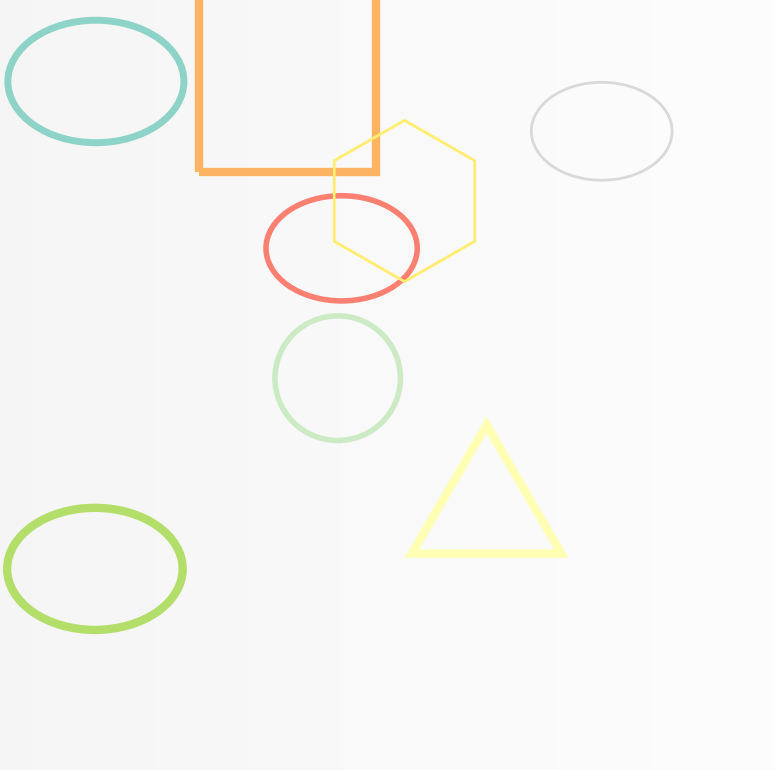[{"shape": "oval", "thickness": 2.5, "radius": 0.57, "center": [0.124, 0.894]}, {"shape": "triangle", "thickness": 3, "radius": 0.56, "center": [0.628, 0.337]}, {"shape": "oval", "thickness": 2, "radius": 0.49, "center": [0.441, 0.678]}, {"shape": "square", "thickness": 3, "radius": 0.57, "center": [0.371, 0.891]}, {"shape": "oval", "thickness": 3, "radius": 0.57, "center": [0.122, 0.261]}, {"shape": "oval", "thickness": 1, "radius": 0.45, "center": [0.776, 0.83]}, {"shape": "circle", "thickness": 2, "radius": 0.4, "center": [0.436, 0.509]}, {"shape": "hexagon", "thickness": 1, "radius": 0.52, "center": [0.522, 0.739]}]